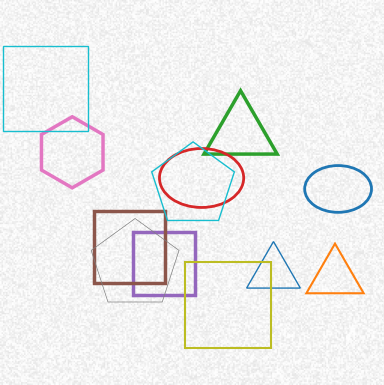[{"shape": "oval", "thickness": 2, "radius": 0.43, "center": [0.878, 0.509]}, {"shape": "triangle", "thickness": 1, "radius": 0.4, "center": [0.71, 0.292]}, {"shape": "triangle", "thickness": 1.5, "radius": 0.43, "center": [0.87, 0.281]}, {"shape": "triangle", "thickness": 2.5, "radius": 0.55, "center": [0.625, 0.655]}, {"shape": "oval", "thickness": 2, "radius": 0.55, "center": [0.524, 0.538]}, {"shape": "square", "thickness": 2.5, "radius": 0.4, "center": [0.425, 0.315]}, {"shape": "square", "thickness": 2.5, "radius": 0.46, "center": [0.337, 0.358]}, {"shape": "hexagon", "thickness": 2.5, "radius": 0.46, "center": [0.188, 0.604]}, {"shape": "pentagon", "thickness": 0.5, "radius": 0.6, "center": [0.351, 0.313]}, {"shape": "square", "thickness": 1.5, "radius": 0.55, "center": [0.592, 0.208]}, {"shape": "pentagon", "thickness": 1, "radius": 0.56, "center": [0.501, 0.519]}, {"shape": "square", "thickness": 1, "radius": 0.55, "center": [0.118, 0.77]}]